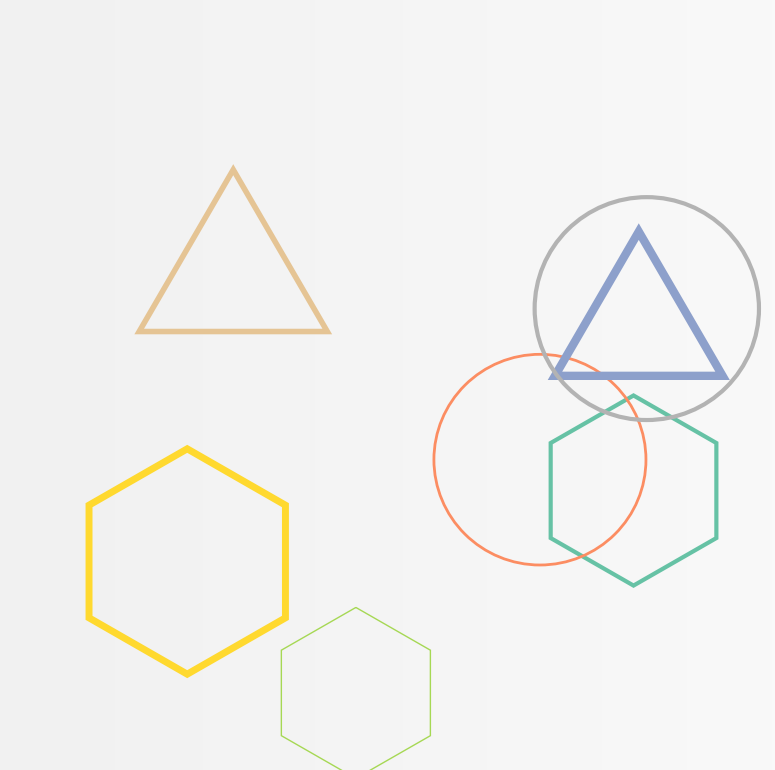[{"shape": "hexagon", "thickness": 1.5, "radius": 0.62, "center": [0.817, 0.363]}, {"shape": "circle", "thickness": 1, "radius": 0.68, "center": [0.697, 0.403]}, {"shape": "triangle", "thickness": 3, "radius": 0.62, "center": [0.824, 0.574]}, {"shape": "hexagon", "thickness": 0.5, "radius": 0.56, "center": [0.459, 0.1]}, {"shape": "hexagon", "thickness": 2.5, "radius": 0.73, "center": [0.242, 0.271]}, {"shape": "triangle", "thickness": 2, "radius": 0.7, "center": [0.301, 0.64]}, {"shape": "circle", "thickness": 1.5, "radius": 0.72, "center": [0.835, 0.599]}]